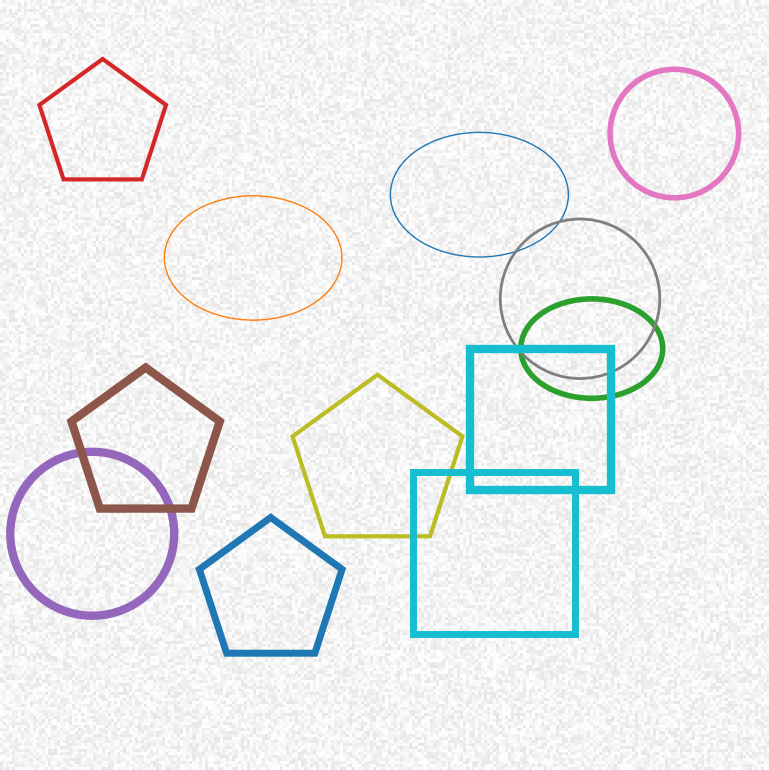[{"shape": "oval", "thickness": 0.5, "radius": 0.58, "center": [0.623, 0.747]}, {"shape": "pentagon", "thickness": 2.5, "radius": 0.49, "center": [0.352, 0.231]}, {"shape": "oval", "thickness": 0.5, "radius": 0.58, "center": [0.329, 0.665]}, {"shape": "oval", "thickness": 2, "radius": 0.46, "center": [0.768, 0.547]}, {"shape": "pentagon", "thickness": 1.5, "radius": 0.43, "center": [0.133, 0.837]}, {"shape": "circle", "thickness": 3, "radius": 0.53, "center": [0.12, 0.307]}, {"shape": "pentagon", "thickness": 3, "radius": 0.51, "center": [0.189, 0.421]}, {"shape": "circle", "thickness": 2, "radius": 0.42, "center": [0.876, 0.827]}, {"shape": "circle", "thickness": 1, "radius": 0.52, "center": [0.753, 0.612]}, {"shape": "pentagon", "thickness": 1.5, "radius": 0.58, "center": [0.49, 0.397]}, {"shape": "square", "thickness": 3, "radius": 0.46, "center": [0.702, 0.456]}, {"shape": "square", "thickness": 2.5, "radius": 0.53, "center": [0.641, 0.281]}]